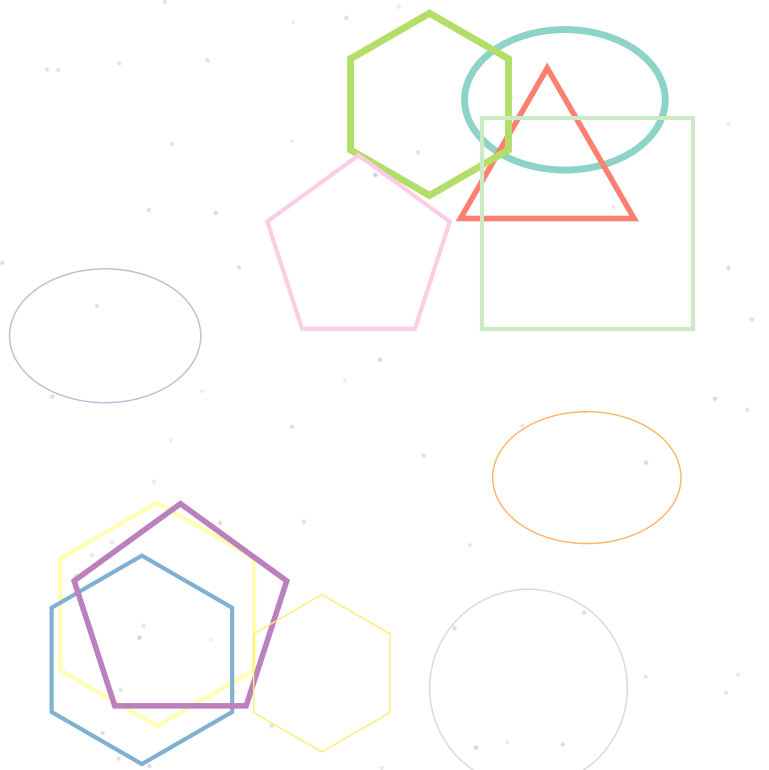[{"shape": "oval", "thickness": 2.5, "radius": 0.65, "center": [0.734, 0.87]}, {"shape": "hexagon", "thickness": 1.5, "radius": 0.73, "center": [0.204, 0.202]}, {"shape": "oval", "thickness": 0.5, "radius": 0.62, "center": [0.137, 0.564]}, {"shape": "triangle", "thickness": 2, "radius": 0.65, "center": [0.711, 0.781]}, {"shape": "hexagon", "thickness": 1.5, "radius": 0.68, "center": [0.184, 0.143]}, {"shape": "oval", "thickness": 0.5, "radius": 0.61, "center": [0.762, 0.38]}, {"shape": "hexagon", "thickness": 2.5, "radius": 0.59, "center": [0.558, 0.864]}, {"shape": "pentagon", "thickness": 1.5, "radius": 0.62, "center": [0.466, 0.674]}, {"shape": "circle", "thickness": 0.5, "radius": 0.64, "center": [0.686, 0.106]}, {"shape": "pentagon", "thickness": 2, "radius": 0.73, "center": [0.234, 0.201]}, {"shape": "square", "thickness": 1.5, "radius": 0.68, "center": [0.763, 0.709]}, {"shape": "hexagon", "thickness": 0.5, "radius": 0.51, "center": [0.418, 0.126]}]